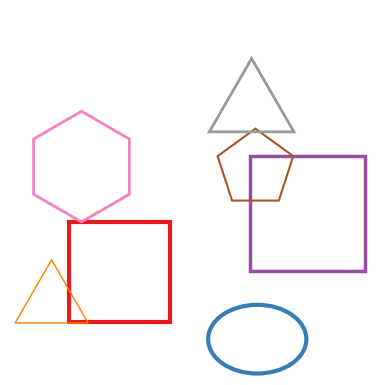[{"shape": "square", "thickness": 3, "radius": 0.65, "center": [0.311, 0.293]}, {"shape": "oval", "thickness": 3, "radius": 0.64, "center": [0.668, 0.119]}, {"shape": "square", "thickness": 2.5, "radius": 0.75, "center": [0.799, 0.445]}, {"shape": "triangle", "thickness": 1, "radius": 0.55, "center": [0.134, 0.216]}, {"shape": "pentagon", "thickness": 1.5, "radius": 0.52, "center": [0.663, 0.563]}, {"shape": "hexagon", "thickness": 2, "radius": 0.72, "center": [0.212, 0.567]}, {"shape": "triangle", "thickness": 2, "radius": 0.63, "center": [0.654, 0.721]}]